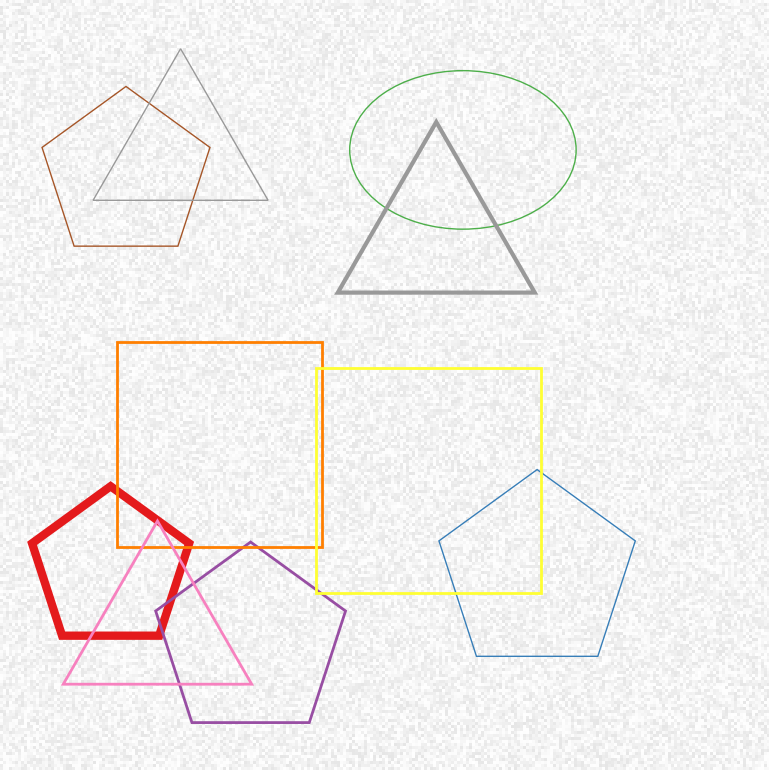[{"shape": "pentagon", "thickness": 3, "radius": 0.54, "center": [0.144, 0.261]}, {"shape": "pentagon", "thickness": 0.5, "radius": 0.67, "center": [0.698, 0.256]}, {"shape": "oval", "thickness": 0.5, "radius": 0.74, "center": [0.601, 0.805]}, {"shape": "pentagon", "thickness": 1, "radius": 0.65, "center": [0.325, 0.166]}, {"shape": "square", "thickness": 1, "radius": 0.67, "center": [0.285, 0.423]}, {"shape": "square", "thickness": 1, "radius": 0.73, "center": [0.557, 0.376]}, {"shape": "pentagon", "thickness": 0.5, "radius": 0.57, "center": [0.164, 0.773]}, {"shape": "triangle", "thickness": 1, "radius": 0.71, "center": [0.205, 0.182]}, {"shape": "triangle", "thickness": 0.5, "radius": 0.66, "center": [0.235, 0.805]}, {"shape": "triangle", "thickness": 1.5, "radius": 0.74, "center": [0.567, 0.694]}]